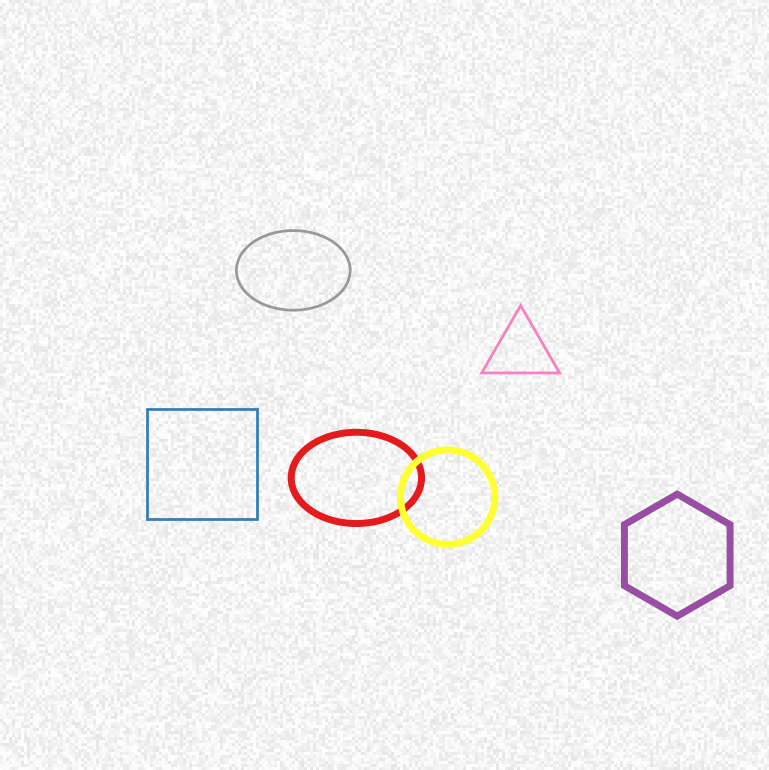[{"shape": "oval", "thickness": 2.5, "radius": 0.42, "center": [0.463, 0.379]}, {"shape": "square", "thickness": 1, "radius": 0.36, "center": [0.262, 0.397]}, {"shape": "hexagon", "thickness": 2.5, "radius": 0.4, "center": [0.88, 0.279]}, {"shape": "circle", "thickness": 2.5, "radius": 0.31, "center": [0.581, 0.354]}, {"shape": "triangle", "thickness": 1, "radius": 0.29, "center": [0.676, 0.545]}, {"shape": "oval", "thickness": 1, "radius": 0.37, "center": [0.381, 0.649]}]